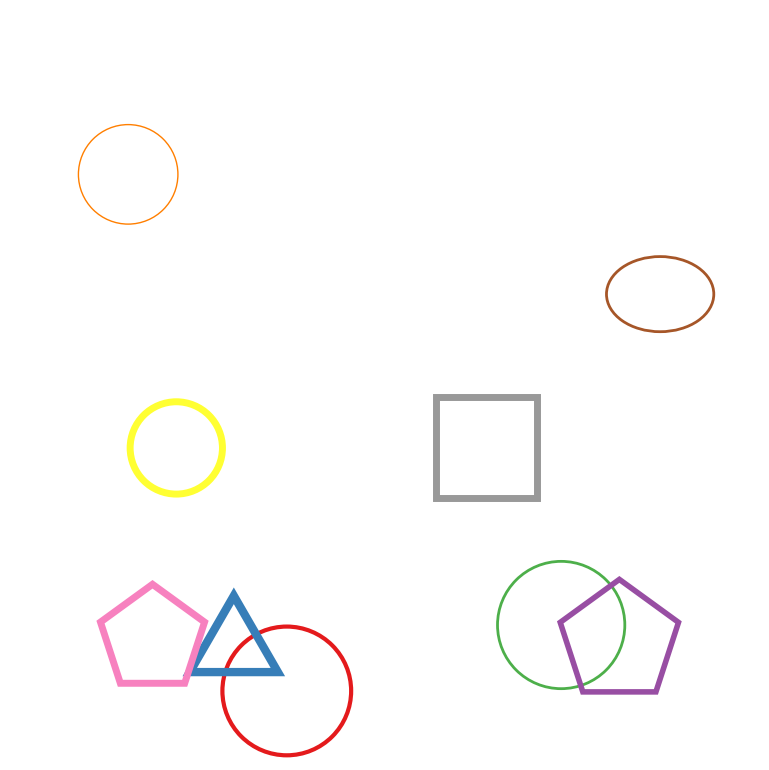[{"shape": "circle", "thickness": 1.5, "radius": 0.42, "center": [0.372, 0.103]}, {"shape": "triangle", "thickness": 3, "radius": 0.33, "center": [0.304, 0.16]}, {"shape": "circle", "thickness": 1, "radius": 0.41, "center": [0.729, 0.188]}, {"shape": "pentagon", "thickness": 2, "radius": 0.4, "center": [0.804, 0.167]}, {"shape": "circle", "thickness": 0.5, "radius": 0.32, "center": [0.166, 0.774]}, {"shape": "circle", "thickness": 2.5, "radius": 0.3, "center": [0.229, 0.418]}, {"shape": "oval", "thickness": 1, "radius": 0.35, "center": [0.857, 0.618]}, {"shape": "pentagon", "thickness": 2.5, "radius": 0.36, "center": [0.198, 0.17]}, {"shape": "square", "thickness": 2.5, "radius": 0.33, "center": [0.632, 0.419]}]